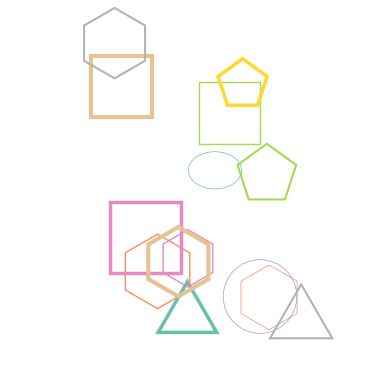[{"shape": "triangle", "thickness": 2.5, "radius": 0.44, "center": [0.487, 0.18]}, {"shape": "oval", "thickness": 0.5, "radius": 0.35, "center": [0.558, 0.558]}, {"shape": "hexagon", "thickness": 0.5, "radius": 0.42, "center": [0.699, 0.228]}, {"shape": "hexagon", "thickness": 1, "radius": 0.48, "center": [0.409, 0.295]}, {"shape": "circle", "thickness": 0.5, "radius": 0.48, "center": [0.675, 0.23]}, {"shape": "square", "thickness": 2.5, "radius": 0.46, "center": [0.379, 0.383]}, {"shape": "hexagon", "thickness": 1, "radius": 0.37, "center": [0.488, 0.329]}, {"shape": "square", "thickness": 1, "radius": 0.4, "center": [0.597, 0.707]}, {"shape": "pentagon", "thickness": 1.5, "radius": 0.4, "center": [0.693, 0.547]}, {"shape": "pentagon", "thickness": 2.5, "radius": 0.33, "center": [0.63, 0.781]}, {"shape": "hexagon", "thickness": 3, "radius": 0.45, "center": [0.463, 0.32]}, {"shape": "square", "thickness": 3, "radius": 0.4, "center": [0.315, 0.776]}, {"shape": "hexagon", "thickness": 1.5, "radius": 0.46, "center": [0.298, 0.888]}, {"shape": "triangle", "thickness": 1.5, "radius": 0.47, "center": [0.782, 0.168]}]